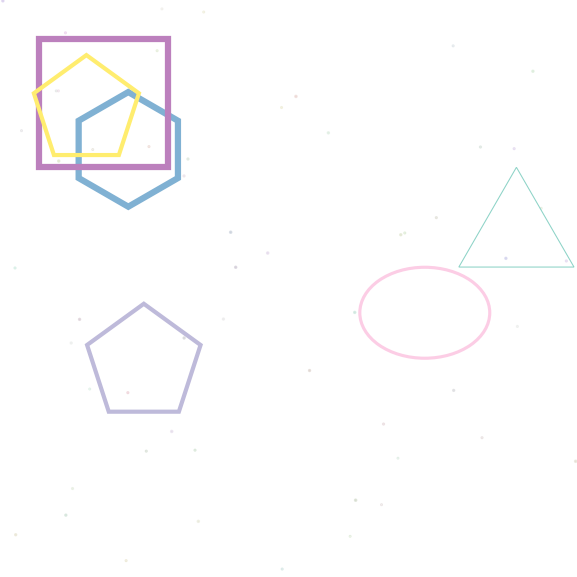[{"shape": "triangle", "thickness": 0.5, "radius": 0.58, "center": [0.894, 0.594]}, {"shape": "pentagon", "thickness": 2, "radius": 0.52, "center": [0.249, 0.37]}, {"shape": "hexagon", "thickness": 3, "radius": 0.5, "center": [0.222, 0.74]}, {"shape": "oval", "thickness": 1.5, "radius": 0.56, "center": [0.736, 0.458]}, {"shape": "square", "thickness": 3, "radius": 0.56, "center": [0.179, 0.821]}, {"shape": "pentagon", "thickness": 2, "radius": 0.48, "center": [0.15, 0.808]}]